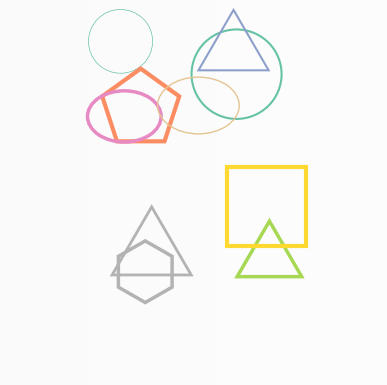[{"shape": "circle", "thickness": 0.5, "radius": 0.41, "center": [0.311, 0.893]}, {"shape": "circle", "thickness": 1.5, "radius": 0.58, "center": [0.61, 0.807]}, {"shape": "pentagon", "thickness": 3, "radius": 0.52, "center": [0.363, 0.717]}, {"shape": "triangle", "thickness": 1.5, "radius": 0.52, "center": [0.603, 0.87]}, {"shape": "oval", "thickness": 2.5, "radius": 0.47, "center": [0.321, 0.698]}, {"shape": "triangle", "thickness": 2.5, "radius": 0.48, "center": [0.695, 0.33]}, {"shape": "square", "thickness": 3, "radius": 0.51, "center": [0.688, 0.464]}, {"shape": "oval", "thickness": 1, "radius": 0.53, "center": [0.512, 0.726]}, {"shape": "hexagon", "thickness": 2.5, "radius": 0.4, "center": [0.375, 0.294]}, {"shape": "triangle", "thickness": 2, "radius": 0.59, "center": [0.391, 0.345]}]